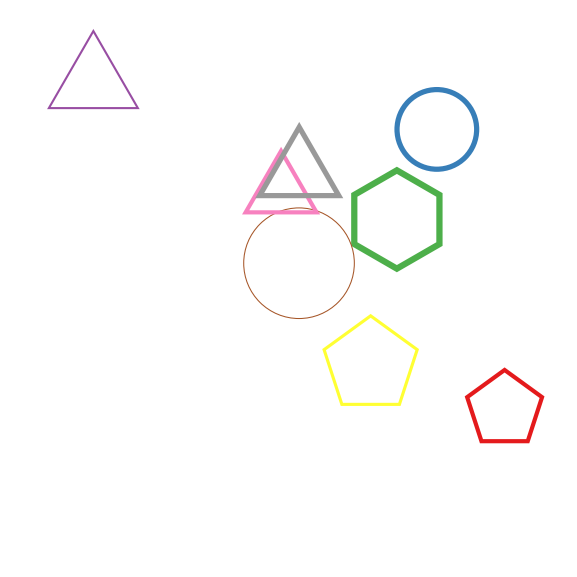[{"shape": "pentagon", "thickness": 2, "radius": 0.34, "center": [0.874, 0.29]}, {"shape": "circle", "thickness": 2.5, "radius": 0.34, "center": [0.756, 0.775]}, {"shape": "hexagon", "thickness": 3, "radius": 0.43, "center": [0.687, 0.619]}, {"shape": "triangle", "thickness": 1, "radius": 0.44, "center": [0.162, 0.856]}, {"shape": "pentagon", "thickness": 1.5, "radius": 0.42, "center": [0.642, 0.367]}, {"shape": "circle", "thickness": 0.5, "radius": 0.48, "center": [0.518, 0.543]}, {"shape": "triangle", "thickness": 2, "radius": 0.35, "center": [0.487, 0.667]}, {"shape": "triangle", "thickness": 2.5, "radius": 0.4, "center": [0.518, 0.7]}]